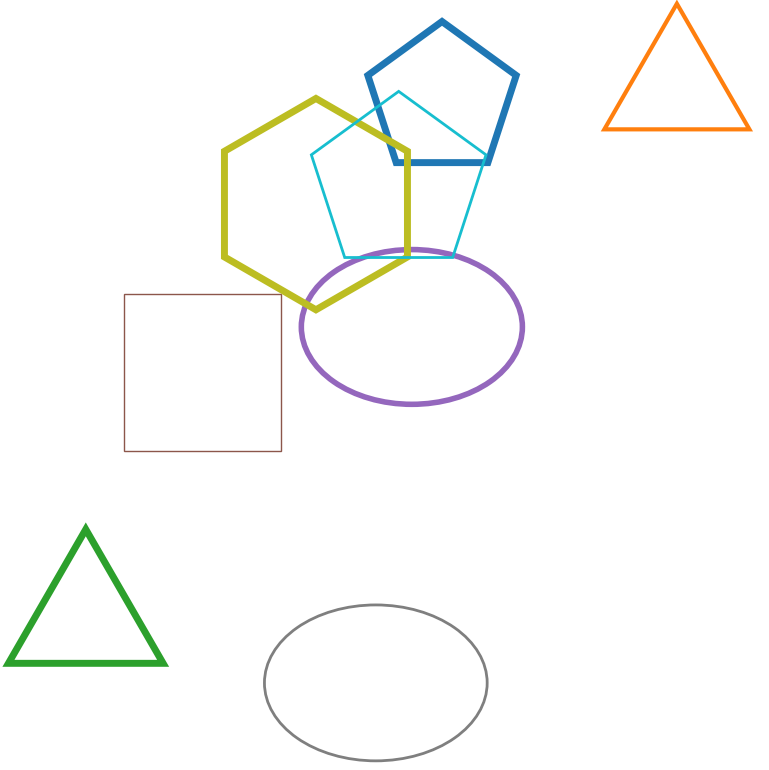[{"shape": "pentagon", "thickness": 2.5, "radius": 0.51, "center": [0.574, 0.871]}, {"shape": "triangle", "thickness": 1.5, "radius": 0.54, "center": [0.879, 0.886]}, {"shape": "triangle", "thickness": 2.5, "radius": 0.58, "center": [0.111, 0.197]}, {"shape": "oval", "thickness": 2, "radius": 0.72, "center": [0.535, 0.575]}, {"shape": "square", "thickness": 0.5, "radius": 0.51, "center": [0.263, 0.516]}, {"shape": "oval", "thickness": 1, "radius": 0.72, "center": [0.488, 0.113]}, {"shape": "hexagon", "thickness": 2.5, "radius": 0.69, "center": [0.41, 0.735]}, {"shape": "pentagon", "thickness": 1, "radius": 0.6, "center": [0.518, 0.762]}]